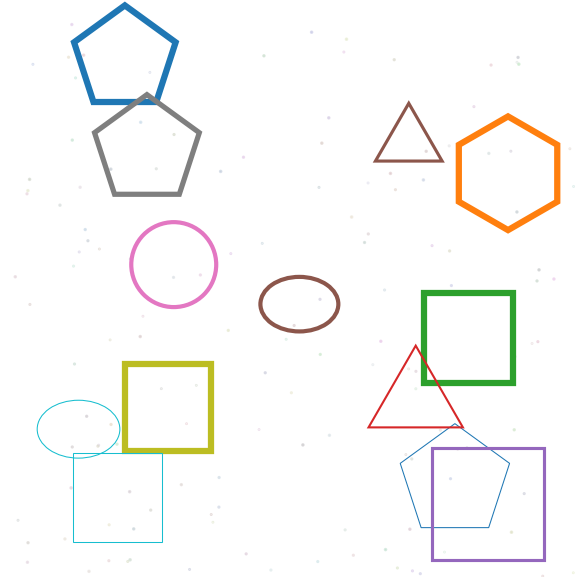[{"shape": "pentagon", "thickness": 3, "radius": 0.46, "center": [0.216, 0.897]}, {"shape": "pentagon", "thickness": 0.5, "radius": 0.5, "center": [0.788, 0.166]}, {"shape": "hexagon", "thickness": 3, "radius": 0.49, "center": [0.88, 0.699]}, {"shape": "square", "thickness": 3, "radius": 0.39, "center": [0.811, 0.414]}, {"shape": "triangle", "thickness": 1, "radius": 0.47, "center": [0.72, 0.306]}, {"shape": "square", "thickness": 1.5, "radius": 0.49, "center": [0.845, 0.126]}, {"shape": "oval", "thickness": 2, "radius": 0.34, "center": [0.518, 0.472]}, {"shape": "triangle", "thickness": 1.5, "radius": 0.33, "center": [0.708, 0.754]}, {"shape": "circle", "thickness": 2, "radius": 0.37, "center": [0.301, 0.541]}, {"shape": "pentagon", "thickness": 2.5, "radius": 0.48, "center": [0.254, 0.74]}, {"shape": "square", "thickness": 3, "radius": 0.37, "center": [0.291, 0.294]}, {"shape": "oval", "thickness": 0.5, "radius": 0.36, "center": [0.136, 0.256]}, {"shape": "square", "thickness": 0.5, "radius": 0.39, "center": [0.204, 0.137]}]